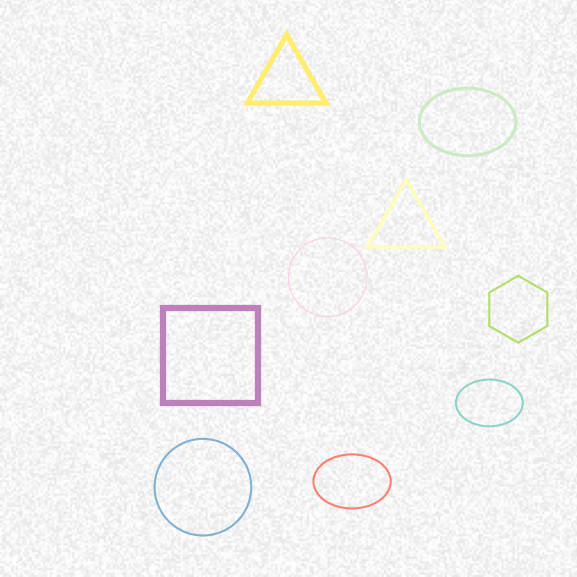[{"shape": "oval", "thickness": 1, "radius": 0.29, "center": [0.847, 0.301]}, {"shape": "triangle", "thickness": 1.5, "radius": 0.39, "center": [0.704, 0.61]}, {"shape": "oval", "thickness": 1, "radius": 0.33, "center": [0.61, 0.166]}, {"shape": "circle", "thickness": 1, "radius": 0.42, "center": [0.351, 0.156]}, {"shape": "hexagon", "thickness": 1, "radius": 0.29, "center": [0.897, 0.464]}, {"shape": "circle", "thickness": 0.5, "radius": 0.34, "center": [0.567, 0.519]}, {"shape": "square", "thickness": 3, "radius": 0.41, "center": [0.365, 0.383]}, {"shape": "oval", "thickness": 1.5, "radius": 0.42, "center": [0.81, 0.788]}, {"shape": "triangle", "thickness": 2.5, "radius": 0.39, "center": [0.496, 0.86]}]